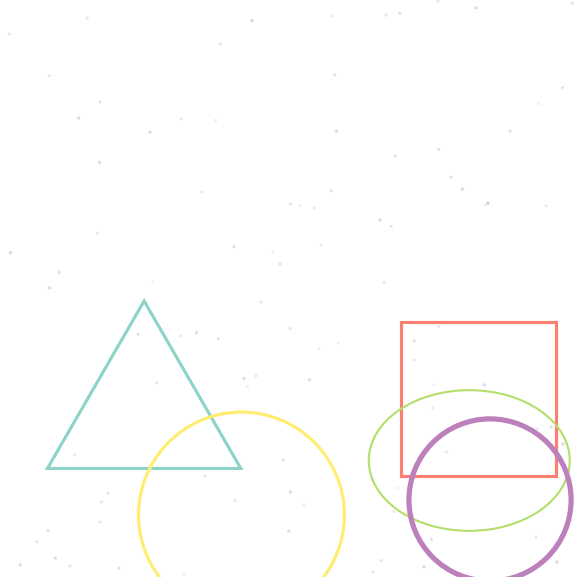[{"shape": "triangle", "thickness": 1.5, "radius": 0.97, "center": [0.25, 0.285]}, {"shape": "square", "thickness": 1.5, "radius": 0.67, "center": [0.829, 0.308]}, {"shape": "oval", "thickness": 1, "radius": 0.87, "center": [0.813, 0.202]}, {"shape": "circle", "thickness": 2.5, "radius": 0.7, "center": [0.849, 0.133]}, {"shape": "circle", "thickness": 1.5, "radius": 0.89, "center": [0.418, 0.107]}]